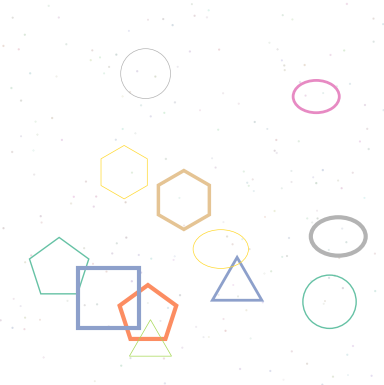[{"shape": "pentagon", "thickness": 1, "radius": 0.4, "center": [0.154, 0.302]}, {"shape": "circle", "thickness": 1, "radius": 0.35, "center": [0.856, 0.216]}, {"shape": "pentagon", "thickness": 3, "radius": 0.39, "center": [0.384, 0.182]}, {"shape": "triangle", "thickness": 2, "radius": 0.37, "center": [0.616, 0.257]}, {"shape": "square", "thickness": 3, "radius": 0.39, "center": [0.283, 0.226]}, {"shape": "oval", "thickness": 2, "radius": 0.3, "center": [0.821, 0.749]}, {"shape": "triangle", "thickness": 0.5, "radius": 0.32, "center": [0.391, 0.107]}, {"shape": "hexagon", "thickness": 0.5, "radius": 0.35, "center": [0.322, 0.553]}, {"shape": "oval", "thickness": 0.5, "radius": 0.36, "center": [0.573, 0.353]}, {"shape": "hexagon", "thickness": 2.5, "radius": 0.38, "center": [0.478, 0.481]}, {"shape": "oval", "thickness": 3, "radius": 0.36, "center": [0.879, 0.386]}, {"shape": "circle", "thickness": 0.5, "radius": 0.32, "center": [0.378, 0.809]}]